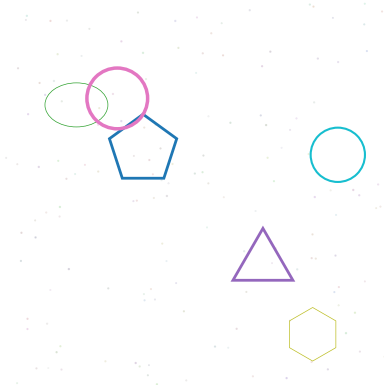[{"shape": "pentagon", "thickness": 2, "radius": 0.46, "center": [0.372, 0.611]}, {"shape": "oval", "thickness": 0.5, "radius": 0.41, "center": [0.199, 0.728]}, {"shape": "triangle", "thickness": 2, "radius": 0.45, "center": [0.683, 0.317]}, {"shape": "circle", "thickness": 2.5, "radius": 0.39, "center": [0.305, 0.744]}, {"shape": "hexagon", "thickness": 0.5, "radius": 0.35, "center": [0.812, 0.132]}, {"shape": "circle", "thickness": 1.5, "radius": 0.35, "center": [0.877, 0.598]}]